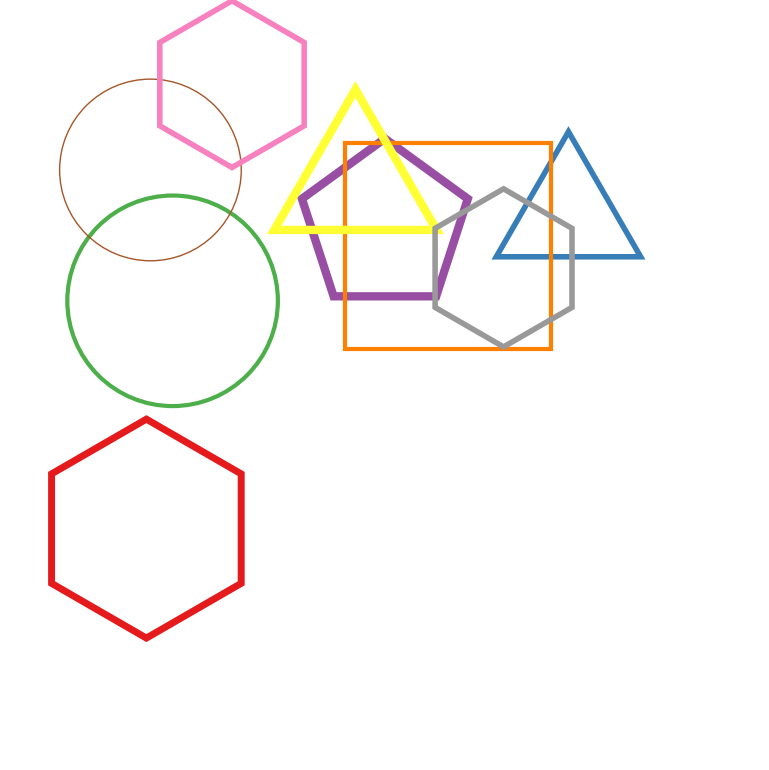[{"shape": "hexagon", "thickness": 2.5, "radius": 0.71, "center": [0.19, 0.313]}, {"shape": "triangle", "thickness": 2, "radius": 0.54, "center": [0.738, 0.721]}, {"shape": "circle", "thickness": 1.5, "radius": 0.68, "center": [0.224, 0.609]}, {"shape": "pentagon", "thickness": 3, "radius": 0.57, "center": [0.5, 0.707]}, {"shape": "square", "thickness": 1.5, "radius": 0.67, "center": [0.582, 0.68]}, {"shape": "triangle", "thickness": 3, "radius": 0.61, "center": [0.462, 0.762]}, {"shape": "circle", "thickness": 0.5, "radius": 0.59, "center": [0.195, 0.779]}, {"shape": "hexagon", "thickness": 2, "radius": 0.54, "center": [0.301, 0.891]}, {"shape": "hexagon", "thickness": 2, "radius": 0.51, "center": [0.654, 0.652]}]